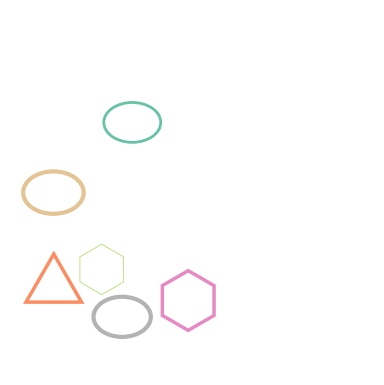[{"shape": "oval", "thickness": 2, "radius": 0.37, "center": [0.344, 0.682]}, {"shape": "triangle", "thickness": 2.5, "radius": 0.42, "center": [0.14, 0.257]}, {"shape": "hexagon", "thickness": 2.5, "radius": 0.39, "center": [0.489, 0.219]}, {"shape": "hexagon", "thickness": 0.5, "radius": 0.33, "center": [0.264, 0.3]}, {"shape": "oval", "thickness": 3, "radius": 0.39, "center": [0.139, 0.5]}, {"shape": "oval", "thickness": 3, "radius": 0.37, "center": [0.317, 0.177]}]